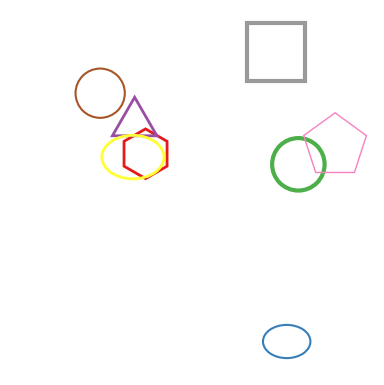[{"shape": "hexagon", "thickness": 2, "radius": 0.32, "center": [0.378, 0.601]}, {"shape": "oval", "thickness": 1.5, "radius": 0.31, "center": [0.745, 0.113]}, {"shape": "circle", "thickness": 3, "radius": 0.34, "center": [0.775, 0.573]}, {"shape": "triangle", "thickness": 2, "radius": 0.33, "center": [0.35, 0.681]}, {"shape": "oval", "thickness": 2, "radius": 0.4, "center": [0.345, 0.592]}, {"shape": "circle", "thickness": 1.5, "radius": 0.32, "center": [0.26, 0.758]}, {"shape": "pentagon", "thickness": 1, "radius": 0.43, "center": [0.87, 0.621]}, {"shape": "square", "thickness": 3, "radius": 0.38, "center": [0.716, 0.864]}]